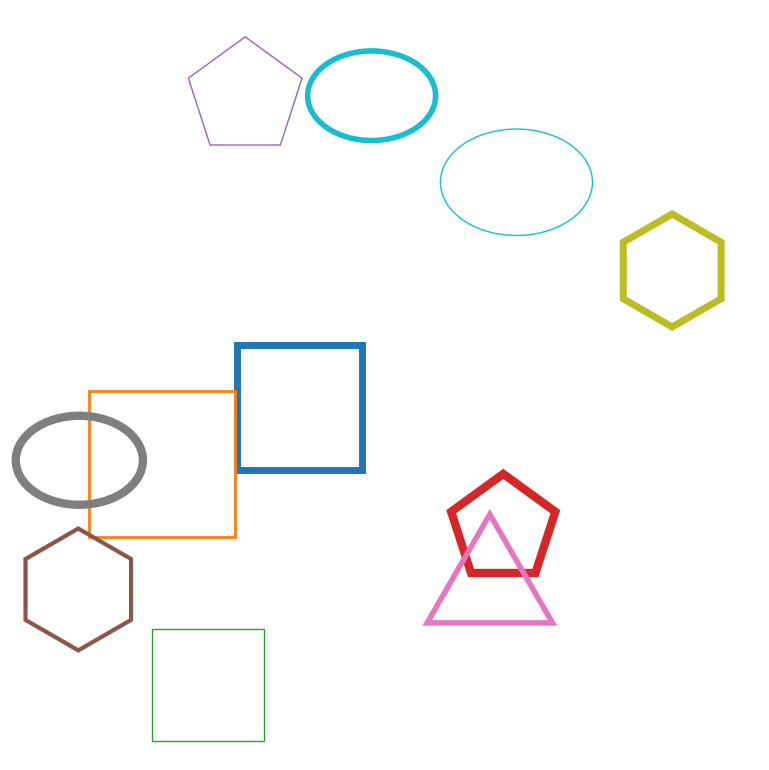[{"shape": "square", "thickness": 2.5, "radius": 0.4, "center": [0.389, 0.471]}, {"shape": "square", "thickness": 1, "radius": 0.48, "center": [0.211, 0.398]}, {"shape": "square", "thickness": 0.5, "radius": 0.36, "center": [0.27, 0.111]}, {"shape": "pentagon", "thickness": 3, "radius": 0.36, "center": [0.654, 0.313]}, {"shape": "pentagon", "thickness": 0.5, "radius": 0.39, "center": [0.318, 0.874]}, {"shape": "hexagon", "thickness": 1.5, "radius": 0.4, "center": [0.102, 0.234]}, {"shape": "triangle", "thickness": 2, "radius": 0.47, "center": [0.636, 0.238]}, {"shape": "oval", "thickness": 3, "radius": 0.41, "center": [0.103, 0.402]}, {"shape": "hexagon", "thickness": 2.5, "radius": 0.37, "center": [0.873, 0.649]}, {"shape": "oval", "thickness": 2, "radius": 0.42, "center": [0.483, 0.876]}, {"shape": "oval", "thickness": 0.5, "radius": 0.49, "center": [0.671, 0.763]}]